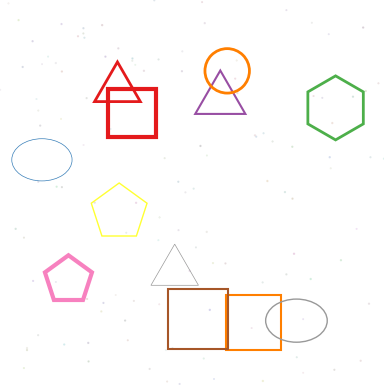[{"shape": "triangle", "thickness": 2, "radius": 0.34, "center": [0.305, 0.77]}, {"shape": "square", "thickness": 3, "radius": 0.32, "center": [0.343, 0.707]}, {"shape": "oval", "thickness": 0.5, "radius": 0.39, "center": [0.109, 0.585]}, {"shape": "hexagon", "thickness": 2, "radius": 0.42, "center": [0.872, 0.72]}, {"shape": "triangle", "thickness": 1.5, "radius": 0.38, "center": [0.572, 0.742]}, {"shape": "circle", "thickness": 2, "radius": 0.29, "center": [0.59, 0.816]}, {"shape": "square", "thickness": 1.5, "radius": 0.36, "center": [0.658, 0.162]}, {"shape": "pentagon", "thickness": 1, "radius": 0.38, "center": [0.31, 0.449]}, {"shape": "square", "thickness": 1.5, "radius": 0.39, "center": [0.515, 0.172]}, {"shape": "pentagon", "thickness": 3, "radius": 0.32, "center": [0.178, 0.273]}, {"shape": "triangle", "thickness": 0.5, "radius": 0.36, "center": [0.454, 0.295]}, {"shape": "oval", "thickness": 1, "radius": 0.4, "center": [0.77, 0.167]}]